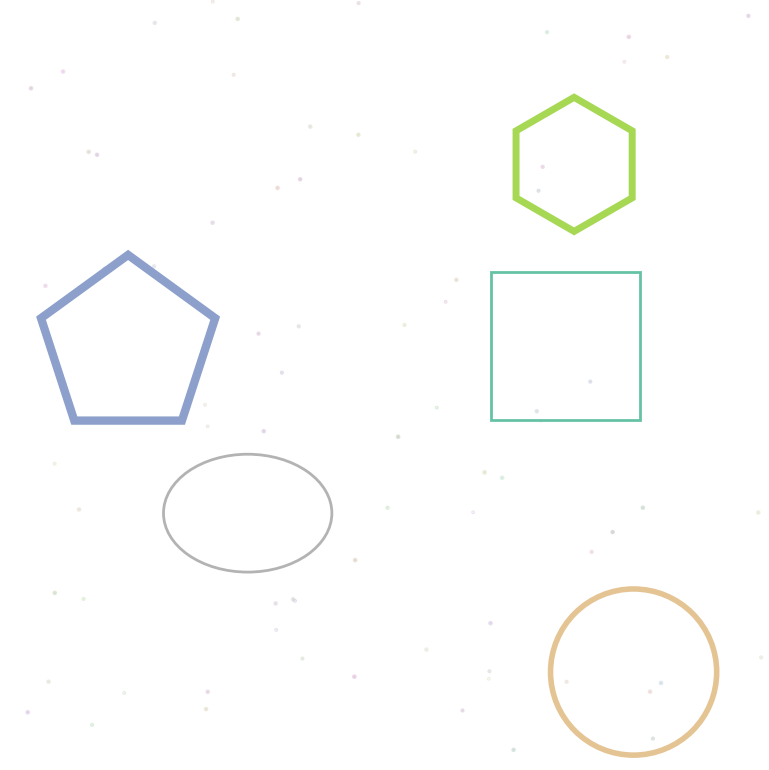[{"shape": "square", "thickness": 1, "radius": 0.48, "center": [0.734, 0.55]}, {"shape": "pentagon", "thickness": 3, "radius": 0.59, "center": [0.166, 0.55]}, {"shape": "hexagon", "thickness": 2.5, "radius": 0.44, "center": [0.746, 0.787]}, {"shape": "circle", "thickness": 2, "radius": 0.54, "center": [0.823, 0.127]}, {"shape": "oval", "thickness": 1, "radius": 0.55, "center": [0.322, 0.334]}]